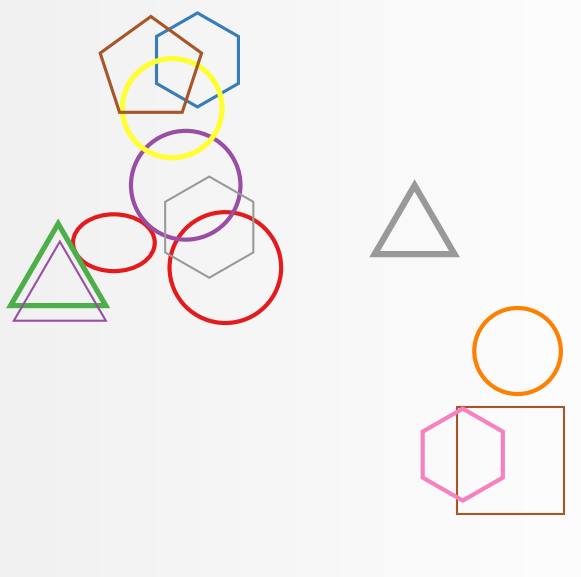[{"shape": "oval", "thickness": 2, "radius": 0.35, "center": [0.196, 0.579]}, {"shape": "circle", "thickness": 2, "radius": 0.48, "center": [0.388, 0.536]}, {"shape": "hexagon", "thickness": 1.5, "radius": 0.41, "center": [0.34, 0.895]}, {"shape": "triangle", "thickness": 2.5, "radius": 0.47, "center": [0.1, 0.517]}, {"shape": "triangle", "thickness": 1, "radius": 0.46, "center": [0.103, 0.489]}, {"shape": "circle", "thickness": 2, "radius": 0.47, "center": [0.32, 0.678]}, {"shape": "circle", "thickness": 2, "radius": 0.37, "center": [0.89, 0.391]}, {"shape": "circle", "thickness": 2.5, "radius": 0.43, "center": [0.296, 0.812]}, {"shape": "square", "thickness": 1, "radius": 0.46, "center": [0.878, 0.202]}, {"shape": "pentagon", "thickness": 1.5, "radius": 0.46, "center": [0.26, 0.879]}, {"shape": "hexagon", "thickness": 2, "radius": 0.4, "center": [0.796, 0.212]}, {"shape": "hexagon", "thickness": 1, "radius": 0.44, "center": [0.36, 0.606]}, {"shape": "triangle", "thickness": 3, "radius": 0.4, "center": [0.713, 0.599]}]